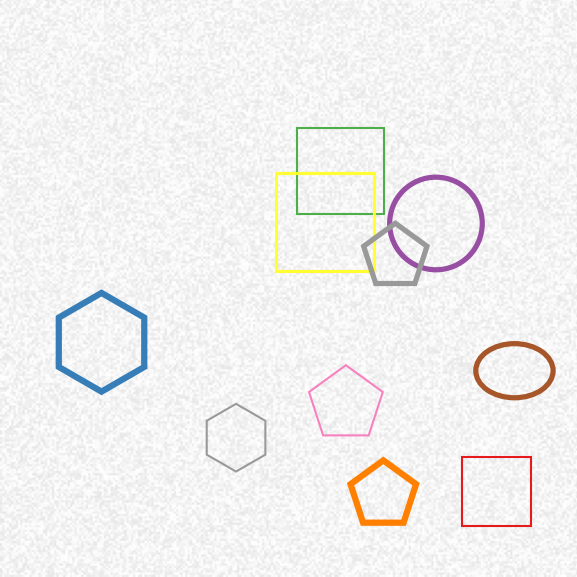[{"shape": "square", "thickness": 1, "radius": 0.3, "center": [0.86, 0.148]}, {"shape": "hexagon", "thickness": 3, "radius": 0.43, "center": [0.176, 0.406]}, {"shape": "square", "thickness": 1, "radius": 0.37, "center": [0.59, 0.703]}, {"shape": "circle", "thickness": 2.5, "radius": 0.4, "center": [0.755, 0.612]}, {"shape": "pentagon", "thickness": 3, "radius": 0.3, "center": [0.664, 0.142]}, {"shape": "square", "thickness": 1.5, "radius": 0.43, "center": [0.562, 0.614]}, {"shape": "oval", "thickness": 2.5, "radius": 0.33, "center": [0.891, 0.357]}, {"shape": "pentagon", "thickness": 1, "radius": 0.34, "center": [0.599, 0.3]}, {"shape": "pentagon", "thickness": 2.5, "radius": 0.29, "center": [0.685, 0.555]}, {"shape": "hexagon", "thickness": 1, "radius": 0.29, "center": [0.409, 0.241]}]